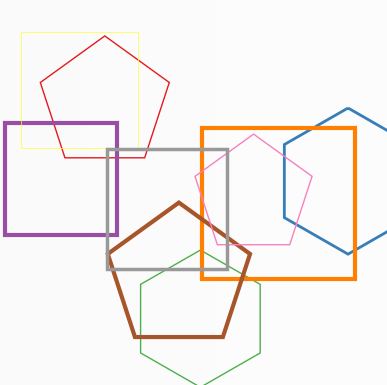[{"shape": "pentagon", "thickness": 1, "radius": 0.87, "center": [0.27, 0.732]}, {"shape": "hexagon", "thickness": 2, "radius": 0.95, "center": [0.898, 0.53]}, {"shape": "hexagon", "thickness": 1, "radius": 0.89, "center": [0.517, 0.172]}, {"shape": "square", "thickness": 3, "radius": 0.73, "center": [0.158, 0.535]}, {"shape": "square", "thickness": 3, "radius": 0.99, "center": [0.718, 0.471]}, {"shape": "square", "thickness": 0.5, "radius": 0.75, "center": [0.205, 0.767]}, {"shape": "pentagon", "thickness": 3, "radius": 0.97, "center": [0.462, 0.281]}, {"shape": "pentagon", "thickness": 1, "radius": 0.79, "center": [0.654, 0.493]}, {"shape": "square", "thickness": 2.5, "radius": 0.78, "center": [0.43, 0.458]}]